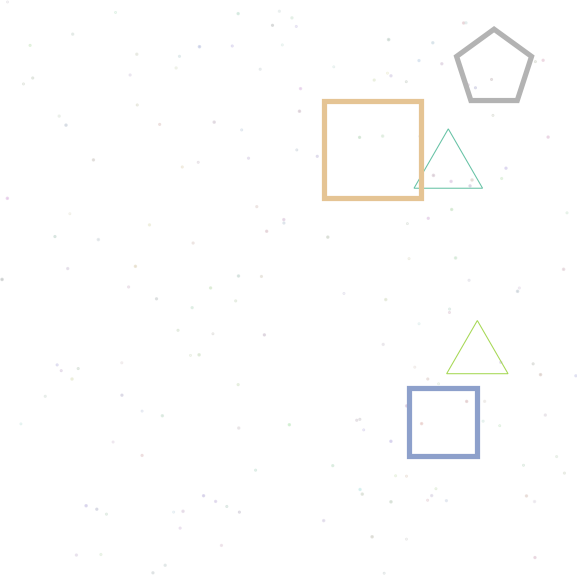[{"shape": "triangle", "thickness": 0.5, "radius": 0.34, "center": [0.776, 0.707]}, {"shape": "square", "thickness": 2.5, "radius": 0.29, "center": [0.767, 0.269]}, {"shape": "triangle", "thickness": 0.5, "radius": 0.31, "center": [0.827, 0.383]}, {"shape": "square", "thickness": 2.5, "radius": 0.42, "center": [0.645, 0.74]}, {"shape": "pentagon", "thickness": 2.5, "radius": 0.34, "center": [0.856, 0.88]}]